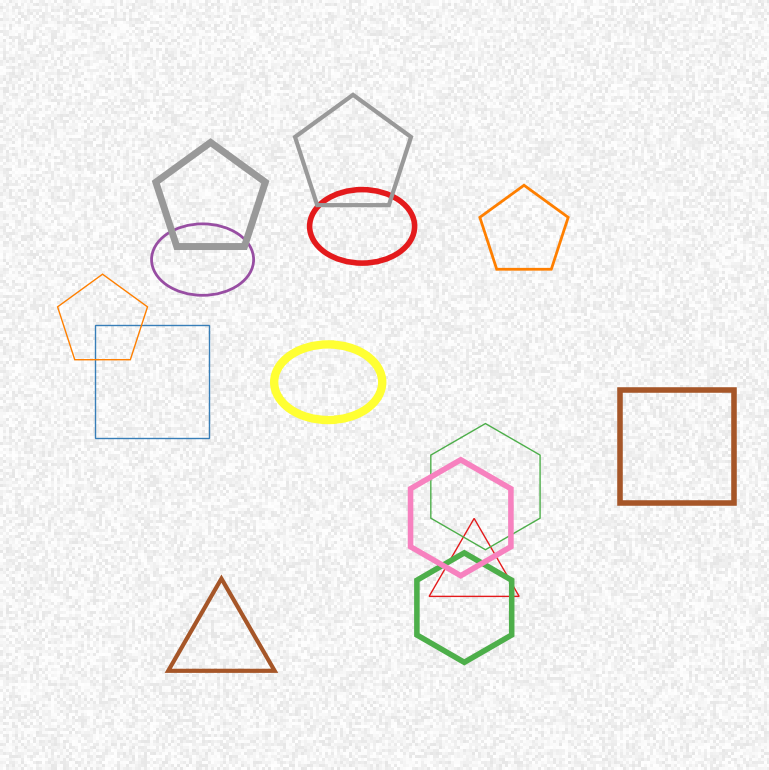[{"shape": "oval", "thickness": 2, "radius": 0.34, "center": [0.47, 0.706]}, {"shape": "triangle", "thickness": 0.5, "radius": 0.34, "center": [0.616, 0.259]}, {"shape": "square", "thickness": 0.5, "radius": 0.37, "center": [0.197, 0.504]}, {"shape": "hexagon", "thickness": 2, "radius": 0.36, "center": [0.603, 0.211]}, {"shape": "hexagon", "thickness": 0.5, "radius": 0.41, "center": [0.63, 0.368]}, {"shape": "oval", "thickness": 1, "radius": 0.33, "center": [0.263, 0.663]}, {"shape": "pentagon", "thickness": 1, "radius": 0.3, "center": [0.681, 0.699]}, {"shape": "pentagon", "thickness": 0.5, "radius": 0.31, "center": [0.133, 0.583]}, {"shape": "oval", "thickness": 3, "radius": 0.35, "center": [0.426, 0.504]}, {"shape": "triangle", "thickness": 1.5, "radius": 0.4, "center": [0.288, 0.169]}, {"shape": "square", "thickness": 2, "radius": 0.37, "center": [0.879, 0.42]}, {"shape": "hexagon", "thickness": 2, "radius": 0.38, "center": [0.598, 0.328]}, {"shape": "pentagon", "thickness": 1.5, "radius": 0.4, "center": [0.458, 0.798]}, {"shape": "pentagon", "thickness": 2.5, "radius": 0.37, "center": [0.273, 0.74]}]